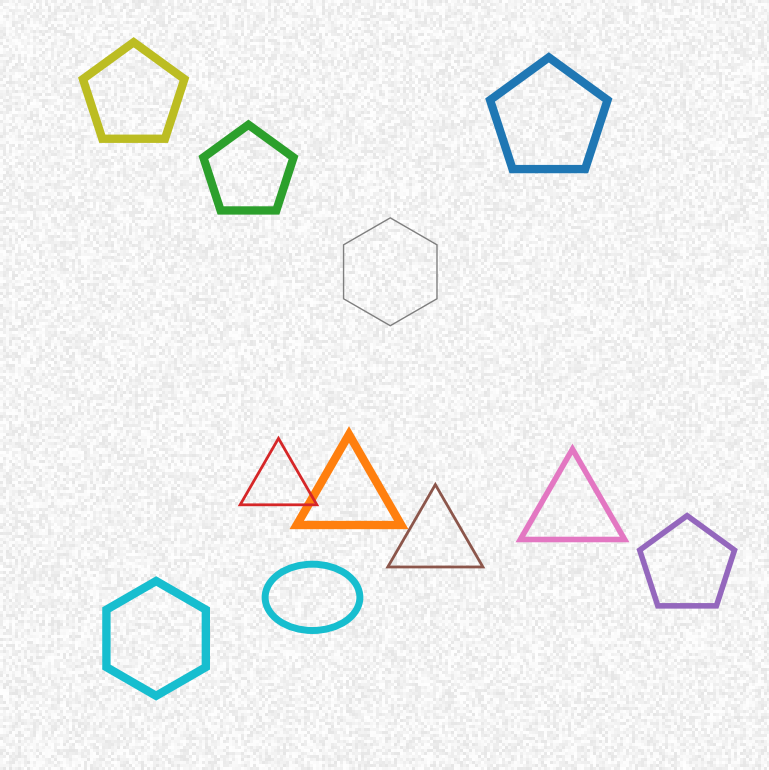[{"shape": "pentagon", "thickness": 3, "radius": 0.4, "center": [0.713, 0.845]}, {"shape": "triangle", "thickness": 3, "radius": 0.39, "center": [0.453, 0.357]}, {"shape": "pentagon", "thickness": 3, "radius": 0.31, "center": [0.323, 0.776]}, {"shape": "triangle", "thickness": 1, "radius": 0.29, "center": [0.362, 0.373]}, {"shape": "pentagon", "thickness": 2, "radius": 0.32, "center": [0.892, 0.266]}, {"shape": "triangle", "thickness": 1, "radius": 0.36, "center": [0.565, 0.299]}, {"shape": "triangle", "thickness": 2, "radius": 0.39, "center": [0.743, 0.338]}, {"shape": "hexagon", "thickness": 0.5, "radius": 0.35, "center": [0.507, 0.647]}, {"shape": "pentagon", "thickness": 3, "radius": 0.35, "center": [0.174, 0.876]}, {"shape": "oval", "thickness": 2.5, "radius": 0.31, "center": [0.406, 0.224]}, {"shape": "hexagon", "thickness": 3, "radius": 0.37, "center": [0.203, 0.171]}]